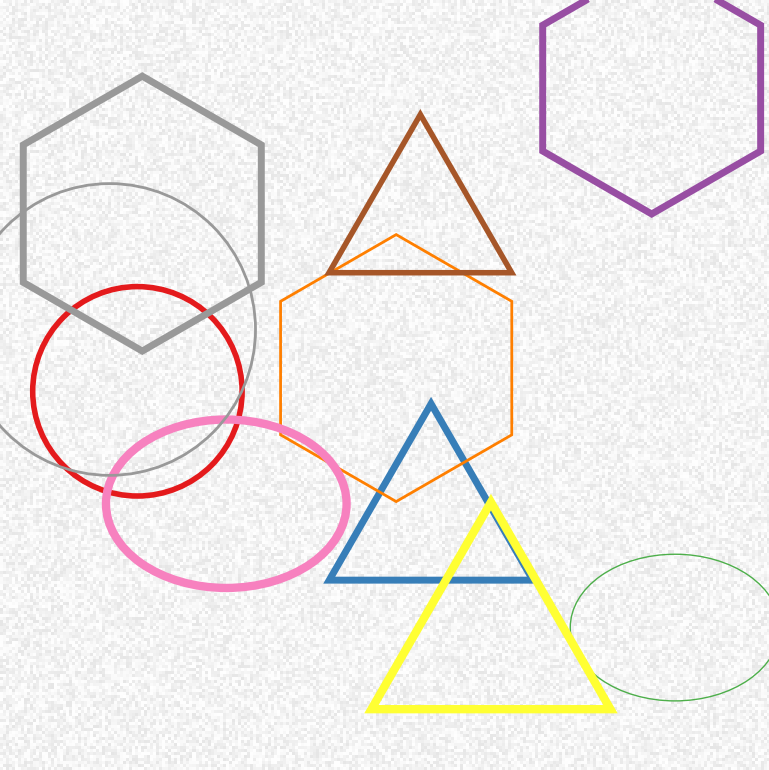[{"shape": "circle", "thickness": 2, "radius": 0.68, "center": [0.178, 0.492]}, {"shape": "triangle", "thickness": 2.5, "radius": 0.76, "center": [0.56, 0.323]}, {"shape": "oval", "thickness": 0.5, "radius": 0.68, "center": [0.877, 0.185]}, {"shape": "hexagon", "thickness": 2.5, "radius": 0.82, "center": [0.846, 0.886]}, {"shape": "hexagon", "thickness": 1, "radius": 0.87, "center": [0.515, 0.522]}, {"shape": "triangle", "thickness": 3, "radius": 0.9, "center": [0.638, 0.169]}, {"shape": "triangle", "thickness": 2, "radius": 0.68, "center": [0.546, 0.714]}, {"shape": "oval", "thickness": 3, "radius": 0.78, "center": [0.294, 0.346]}, {"shape": "circle", "thickness": 1, "radius": 0.95, "center": [0.142, 0.572]}, {"shape": "hexagon", "thickness": 2.5, "radius": 0.89, "center": [0.185, 0.723]}]